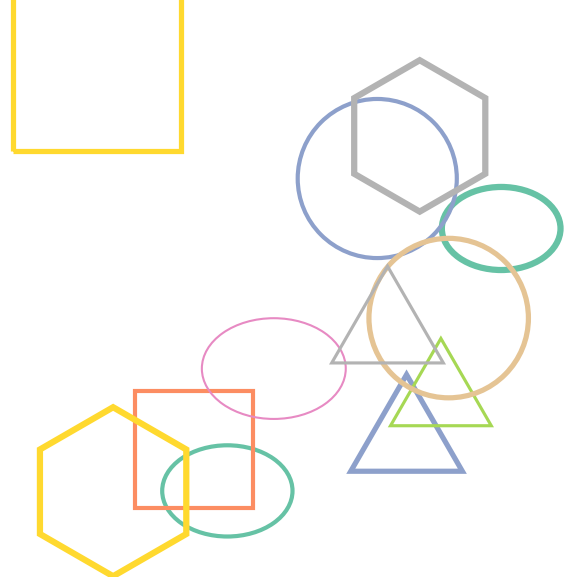[{"shape": "oval", "thickness": 3, "radius": 0.51, "center": [0.868, 0.603]}, {"shape": "oval", "thickness": 2, "radius": 0.56, "center": [0.394, 0.149]}, {"shape": "square", "thickness": 2, "radius": 0.51, "center": [0.336, 0.221]}, {"shape": "circle", "thickness": 2, "radius": 0.69, "center": [0.653, 0.69]}, {"shape": "triangle", "thickness": 2.5, "radius": 0.56, "center": [0.704, 0.239]}, {"shape": "oval", "thickness": 1, "radius": 0.62, "center": [0.474, 0.361]}, {"shape": "triangle", "thickness": 1.5, "radius": 0.5, "center": [0.763, 0.312]}, {"shape": "square", "thickness": 2.5, "radius": 0.73, "center": [0.169, 0.884]}, {"shape": "hexagon", "thickness": 3, "radius": 0.73, "center": [0.196, 0.148]}, {"shape": "circle", "thickness": 2.5, "radius": 0.69, "center": [0.777, 0.448]}, {"shape": "triangle", "thickness": 1.5, "radius": 0.56, "center": [0.671, 0.426]}, {"shape": "hexagon", "thickness": 3, "radius": 0.66, "center": [0.727, 0.764]}]